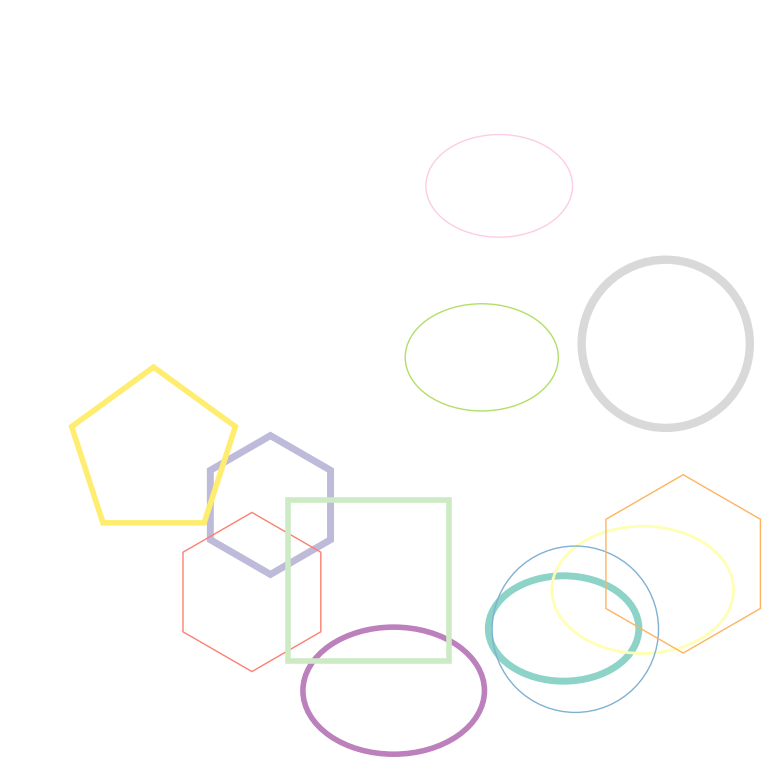[{"shape": "oval", "thickness": 2.5, "radius": 0.49, "center": [0.732, 0.184]}, {"shape": "oval", "thickness": 1, "radius": 0.59, "center": [0.835, 0.234]}, {"shape": "hexagon", "thickness": 2.5, "radius": 0.45, "center": [0.351, 0.344]}, {"shape": "hexagon", "thickness": 0.5, "radius": 0.52, "center": [0.327, 0.231]}, {"shape": "circle", "thickness": 0.5, "radius": 0.54, "center": [0.747, 0.183]}, {"shape": "hexagon", "thickness": 0.5, "radius": 0.58, "center": [0.887, 0.268]}, {"shape": "oval", "thickness": 0.5, "radius": 0.5, "center": [0.626, 0.536]}, {"shape": "oval", "thickness": 0.5, "radius": 0.48, "center": [0.648, 0.759]}, {"shape": "circle", "thickness": 3, "radius": 0.55, "center": [0.865, 0.554]}, {"shape": "oval", "thickness": 2, "radius": 0.59, "center": [0.511, 0.103]}, {"shape": "square", "thickness": 2, "radius": 0.52, "center": [0.479, 0.246]}, {"shape": "pentagon", "thickness": 2, "radius": 0.56, "center": [0.199, 0.411]}]